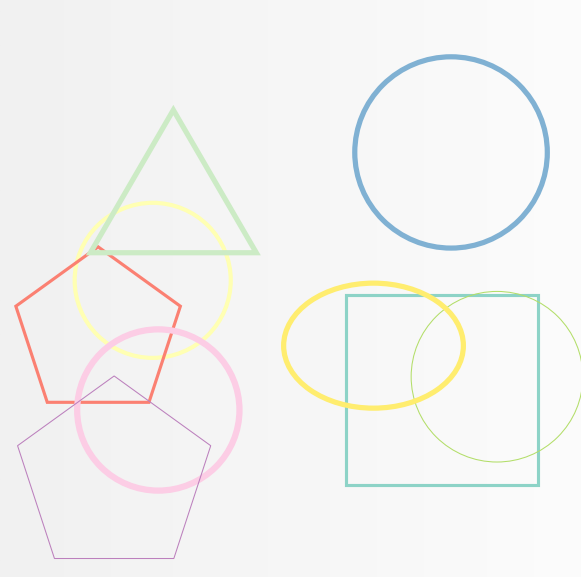[{"shape": "square", "thickness": 1.5, "radius": 0.82, "center": [0.761, 0.324]}, {"shape": "circle", "thickness": 2, "radius": 0.67, "center": [0.263, 0.514]}, {"shape": "pentagon", "thickness": 1.5, "radius": 0.74, "center": [0.169, 0.423]}, {"shape": "circle", "thickness": 2.5, "radius": 0.83, "center": [0.776, 0.735]}, {"shape": "circle", "thickness": 0.5, "radius": 0.74, "center": [0.855, 0.347]}, {"shape": "circle", "thickness": 3, "radius": 0.7, "center": [0.272, 0.289]}, {"shape": "pentagon", "thickness": 0.5, "radius": 0.87, "center": [0.196, 0.173]}, {"shape": "triangle", "thickness": 2.5, "radius": 0.82, "center": [0.298, 0.644]}, {"shape": "oval", "thickness": 2.5, "radius": 0.77, "center": [0.643, 0.401]}]